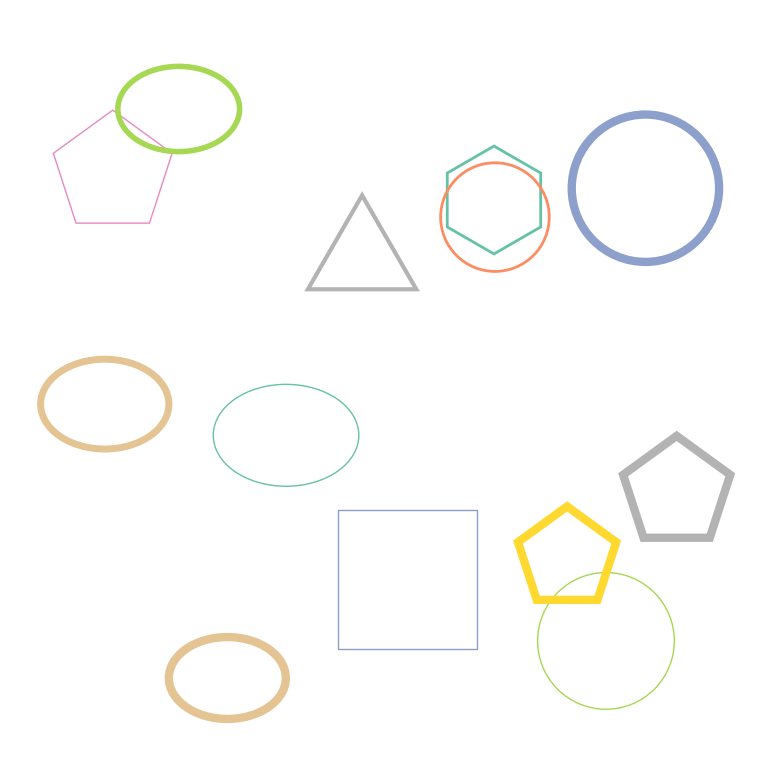[{"shape": "oval", "thickness": 0.5, "radius": 0.47, "center": [0.371, 0.435]}, {"shape": "hexagon", "thickness": 1, "radius": 0.35, "center": [0.642, 0.74]}, {"shape": "circle", "thickness": 1, "radius": 0.35, "center": [0.643, 0.718]}, {"shape": "circle", "thickness": 3, "radius": 0.48, "center": [0.838, 0.756]}, {"shape": "square", "thickness": 0.5, "radius": 0.45, "center": [0.529, 0.248]}, {"shape": "pentagon", "thickness": 0.5, "radius": 0.41, "center": [0.146, 0.776]}, {"shape": "circle", "thickness": 0.5, "radius": 0.44, "center": [0.787, 0.168]}, {"shape": "oval", "thickness": 2, "radius": 0.4, "center": [0.232, 0.858]}, {"shape": "pentagon", "thickness": 3, "radius": 0.34, "center": [0.736, 0.275]}, {"shape": "oval", "thickness": 2.5, "radius": 0.42, "center": [0.136, 0.475]}, {"shape": "oval", "thickness": 3, "radius": 0.38, "center": [0.295, 0.119]}, {"shape": "pentagon", "thickness": 3, "radius": 0.37, "center": [0.879, 0.361]}, {"shape": "triangle", "thickness": 1.5, "radius": 0.41, "center": [0.47, 0.665]}]